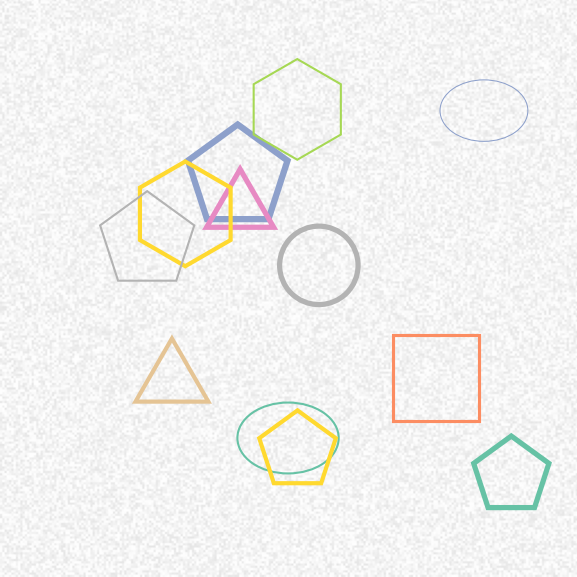[{"shape": "oval", "thickness": 1, "radius": 0.44, "center": [0.499, 0.241]}, {"shape": "pentagon", "thickness": 2.5, "radius": 0.34, "center": [0.885, 0.176]}, {"shape": "square", "thickness": 1.5, "radius": 0.37, "center": [0.755, 0.344]}, {"shape": "oval", "thickness": 0.5, "radius": 0.38, "center": [0.838, 0.808]}, {"shape": "pentagon", "thickness": 3, "radius": 0.45, "center": [0.412, 0.693]}, {"shape": "triangle", "thickness": 2.5, "radius": 0.34, "center": [0.416, 0.639]}, {"shape": "hexagon", "thickness": 1, "radius": 0.44, "center": [0.515, 0.81]}, {"shape": "hexagon", "thickness": 2, "radius": 0.45, "center": [0.321, 0.629]}, {"shape": "pentagon", "thickness": 2, "radius": 0.35, "center": [0.515, 0.219]}, {"shape": "triangle", "thickness": 2, "radius": 0.36, "center": [0.298, 0.34]}, {"shape": "circle", "thickness": 2.5, "radius": 0.34, "center": [0.552, 0.54]}, {"shape": "pentagon", "thickness": 1, "radius": 0.43, "center": [0.255, 0.582]}]